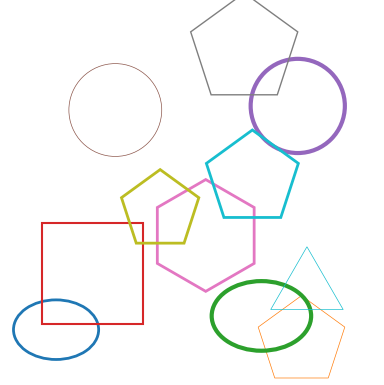[{"shape": "oval", "thickness": 2, "radius": 0.55, "center": [0.146, 0.144]}, {"shape": "pentagon", "thickness": 0.5, "radius": 0.59, "center": [0.783, 0.114]}, {"shape": "oval", "thickness": 3, "radius": 0.65, "center": [0.679, 0.179]}, {"shape": "square", "thickness": 1.5, "radius": 0.66, "center": [0.239, 0.29]}, {"shape": "circle", "thickness": 3, "radius": 0.61, "center": [0.773, 0.725]}, {"shape": "circle", "thickness": 0.5, "radius": 0.6, "center": [0.299, 0.714]}, {"shape": "hexagon", "thickness": 2, "radius": 0.73, "center": [0.534, 0.388]}, {"shape": "pentagon", "thickness": 1, "radius": 0.73, "center": [0.634, 0.872]}, {"shape": "pentagon", "thickness": 2, "radius": 0.53, "center": [0.416, 0.454]}, {"shape": "triangle", "thickness": 0.5, "radius": 0.54, "center": [0.797, 0.25]}, {"shape": "pentagon", "thickness": 2, "radius": 0.63, "center": [0.655, 0.537]}]